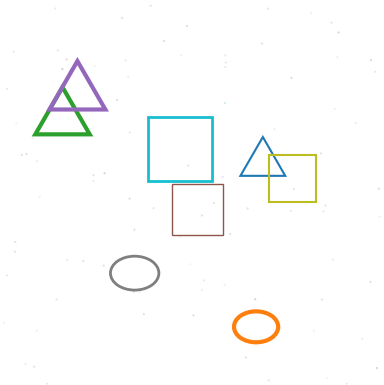[{"shape": "triangle", "thickness": 1.5, "radius": 0.34, "center": [0.683, 0.577]}, {"shape": "oval", "thickness": 3, "radius": 0.29, "center": [0.665, 0.151]}, {"shape": "triangle", "thickness": 3, "radius": 0.41, "center": [0.162, 0.692]}, {"shape": "triangle", "thickness": 3, "radius": 0.42, "center": [0.201, 0.758]}, {"shape": "square", "thickness": 1, "radius": 0.33, "center": [0.514, 0.457]}, {"shape": "oval", "thickness": 2, "radius": 0.31, "center": [0.35, 0.291]}, {"shape": "square", "thickness": 1.5, "radius": 0.31, "center": [0.76, 0.535]}, {"shape": "square", "thickness": 2, "radius": 0.41, "center": [0.467, 0.614]}]